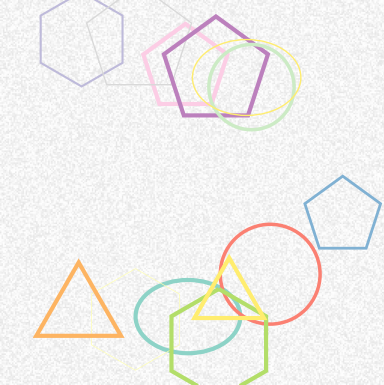[{"shape": "oval", "thickness": 3, "radius": 0.68, "center": [0.488, 0.178]}, {"shape": "hexagon", "thickness": 0.5, "radius": 0.66, "center": [0.352, 0.17]}, {"shape": "hexagon", "thickness": 1.5, "radius": 0.61, "center": [0.212, 0.898]}, {"shape": "circle", "thickness": 2.5, "radius": 0.65, "center": [0.702, 0.288]}, {"shape": "pentagon", "thickness": 2, "radius": 0.52, "center": [0.89, 0.439]}, {"shape": "triangle", "thickness": 3, "radius": 0.64, "center": [0.204, 0.191]}, {"shape": "hexagon", "thickness": 3, "radius": 0.71, "center": [0.568, 0.108]}, {"shape": "pentagon", "thickness": 3, "radius": 0.57, "center": [0.482, 0.823]}, {"shape": "pentagon", "thickness": 1, "radius": 0.72, "center": [0.361, 0.896]}, {"shape": "pentagon", "thickness": 3, "radius": 0.71, "center": [0.561, 0.815]}, {"shape": "circle", "thickness": 2.5, "radius": 0.55, "center": [0.653, 0.774]}, {"shape": "oval", "thickness": 1, "radius": 0.7, "center": [0.641, 0.799]}, {"shape": "triangle", "thickness": 3, "radius": 0.52, "center": [0.595, 0.226]}]